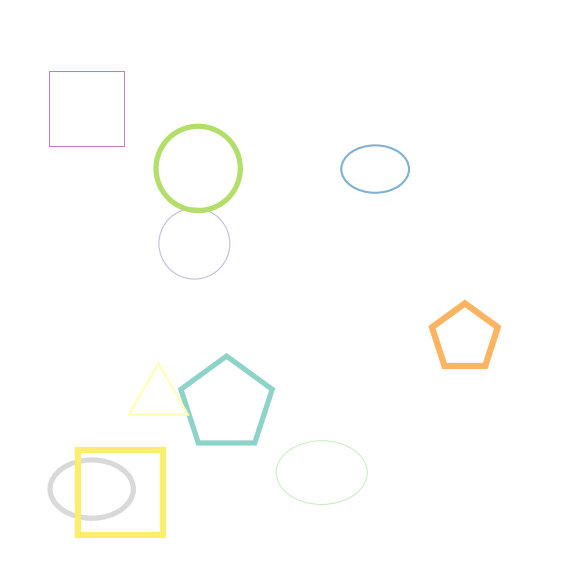[{"shape": "pentagon", "thickness": 2.5, "radius": 0.42, "center": [0.392, 0.299]}, {"shape": "triangle", "thickness": 1, "radius": 0.3, "center": [0.274, 0.311]}, {"shape": "circle", "thickness": 0.5, "radius": 0.31, "center": [0.337, 0.577]}, {"shape": "oval", "thickness": 1, "radius": 0.29, "center": [0.65, 0.706]}, {"shape": "pentagon", "thickness": 3, "radius": 0.3, "center": [0.805, 0.414]}, {"shape": "circle", "thickness": 2.5, "radius": 0.36, "center": [0.343, 0.708]}, {"shape": "oval", "thickness": 2.5, "radius": 0.36, "center": [0.159, 0.152]}, {"shape": "square", "thickness": 0.5, "radius": 0.32, "center": [0.15, 0.812]}, {"shape": "oval", "thickness": 0.5, "radius": 0.39, "center": [0.557, 0.181]}, {"shape": "square", "thickness": 3, "radius": 0.37, "center": [0.209, 0.146]}]